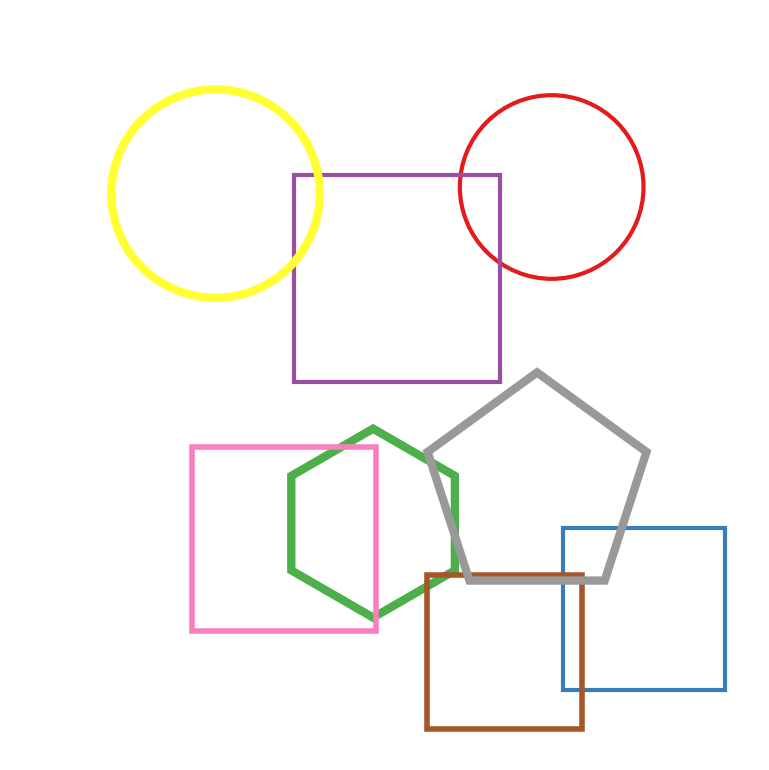[{"shape": "circle", "thickness": 1.5, "radius": 0.6, "center": [0.716, 0.757]}, {"shape": "square", "thickness": 1.5, "radius": 0.53, "center": [0.836, 0.21]}, {"shape": "hexagon", "thickness": 3, "radius": 0.61, "center": [0.485, 0.321]}, {"shape": "square", "thickness": 1.5, "radius": 0.67, "center": [0.516, 0.638]}, {"shape": "circle", "thickness": 3, "radius": 0.68, "center": [0.28, 0.749]}, {"shape": "square", "thickness": 2, "radius": 0.5, "center": [0.655, 0.153]}, {"shape": "square", "thickness": 2, "radius": 0.6, "center": [0.369, 0.3]}, {"shape": "pentagon", "thickness": 3, "radius": 0.75, "center": [0.697, 0.367]}]